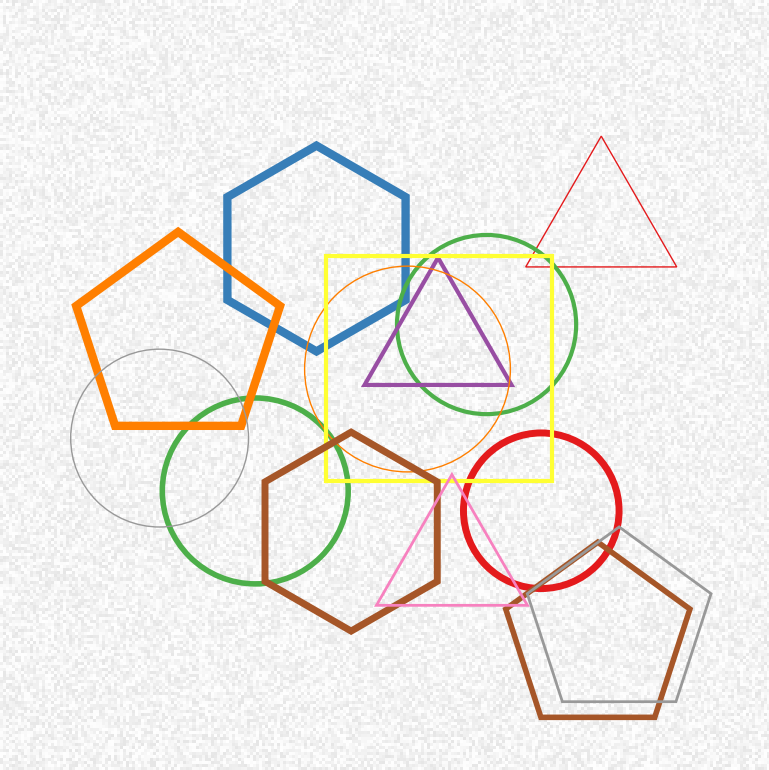[{"shape": "circle", "thickness": 2.5, "radius": 0.51, "center": [0.703, 0.337]}, {"shape": "triangle", "thickness": 0.5, "radius": 0.57, "center": [0.781, 0.71]}, {"shape": "hexagon", "thickness": 3, "radius": 0.67, "center": [0.411, 0.677]}, {"shape": "circle", "thickness": 1.5, "radius": 0.58, "center": [0.632, 0.579]}, {"shape": "circle", "thickness": 2, "radius": 0.6, "center": [0.332, 0.362]}, {"shape": "triangle", "thickness": 1.5, "radius": 0.55, "center": [0.569, 0.555]}, {"shape": "circle", "thickness": 0.5, "radius": 0.67, "center": [0.529, 0.521]}, {"shape": "pentagon", "thickness": 3, "radius": 0.7, "center": [0.231, 0.56]}, {"shape": "square", "thickness": 1.5, "radius": 0.73, "center": [0.57, 0.522]}, {"shape": "hexagon", "thickness": 2.5, "radius": 0.65, "center": [0.456, 0.31]}, {"shape": "pentagon", "thickness": 2, "radius": 0.63, "center": [0.776, 0.17]}, {"shape": "triangle", "thickness": 1, "radius": 0.57, "center": [0.587, 0.27]}, {"shape": "circle", "thickness": 0.5, "radius": 0.58, "center": [0.207, 0.431]}, {"shape": "pentagon", "thickness": 1, "radius": 0.63, "center": [0.804, 0.19]}]